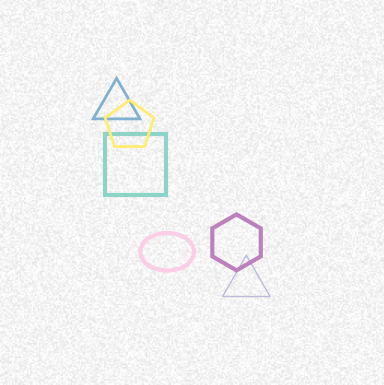[{"shape": "square", "thickness": 3, "radius": 0.4, "center": [0.352, 0.573]}, {"shape": "triangle", "thickness": 1, "radius": 0.36, "center": [0.64, 0.265]}, {"shape": "triangle", "thickness": 2, "radius": 0.35, "center": [0.303, 0.726]}, {"shape": "oval", "thickness": 3, "radius": 0.35, "center": [0.434, 0.346]}, {"shape": "hexagon", "thickness": 3, "radius": 0.36, "center": [0.614, 0.37]}, {"shape": "pentagon", "thickness": 2, "radius": 0.33, "center": [0.337, 0.673]}]